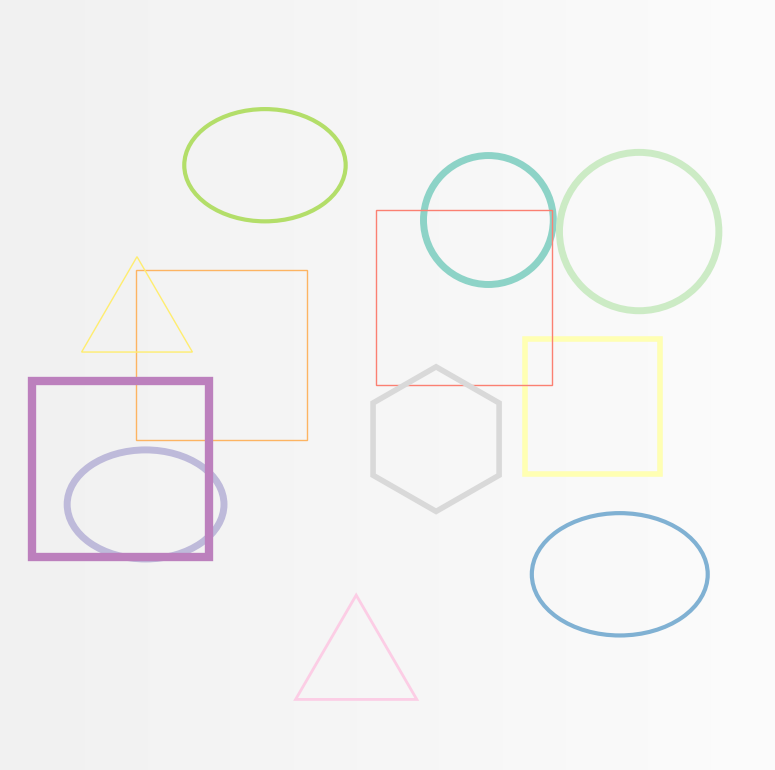[{"shape": "circle", "thickness": 2.5, "radius": 0.42, "center": [0.63, 0.714]}, {"shape": "square", "thickness": 2, "radius": 0.44, "center": [0.765, 0.472]}, {"shape": "oval", "thickness": 2.5, "radius": 0.51, "center": [0.188, 0.345]}, {"shape": "square", "thickness": 0.5, "radius": 0.57, "center": [0.599, 0.614]}, {"shape": "oval", "thickness": 1.5, "radius": 0.57, "center": [0.8, 0.254]}, {"shape": "square", "thickness": 0.5, "radius": 0.55, "center": [0.286, 0.539]}, {"shape": "oval", "thickness": 1.5, "radius": 0.52, "center": [0.342, 0.785]}, {"shape": "triangle", "thickness": 1, "radius": 0.45, "center": [0.46, 0.137]}, {"shape": "hexagon", "thickness": 2, "radius": 0.47, "center": [0.563, 0.43]}, {"shape": "square", "thickness": 3, "radius": 0.57, "center": [0.155, 0.391]}, {"shape": "circle", "thickness": 2.5, "radius": 0.51, "center": [0.825, 0.699]}, {"shape": "triangle", "thickness": 0.5, "radius": 0.41, "center": [0.177, 0.584]}]